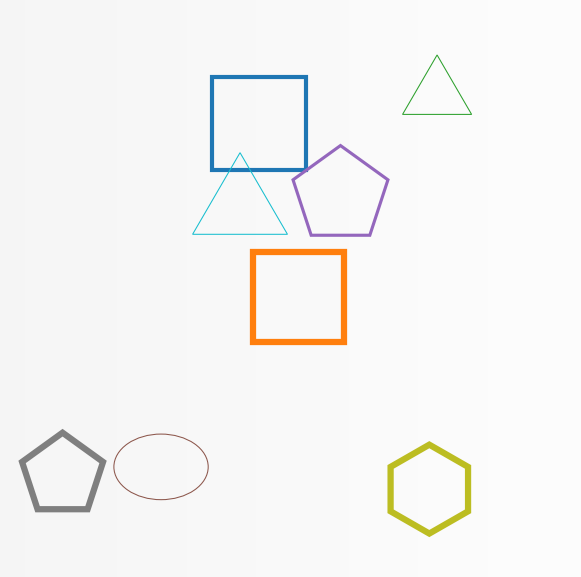[{"shape": "square", "thickness": 2, "radius": 0.4, "center": [0.445, 0.785]}, {"shape": "square", "thickness": 3, "radius": 0.39, "center": [0.514, 0.485]}, {"shape": "triangle", "thickness": 0.5, "radius": 0.34, "center": [0.752, 0.835]}, {"shape": "pentagon", "thickness": 1.5, "radius": 0.43, "center": [0.586, 0.661]}, {"shape": "oval", "thickness": 0.5, "radius": 0.41, "center": [0.277, 0.191]}, {"shape": "pentagon", "thickness": 3, "radius": 0.37, "center": [0.108, 0.177]}, {"shape": "hexagon", "thickness": 3, "radius": 0.38, "center": [0.739, 0.152]}, {"shape": "triangle", "thickness": 0.5, "radius": 0.47, "center": [0.413, 0.641]}]